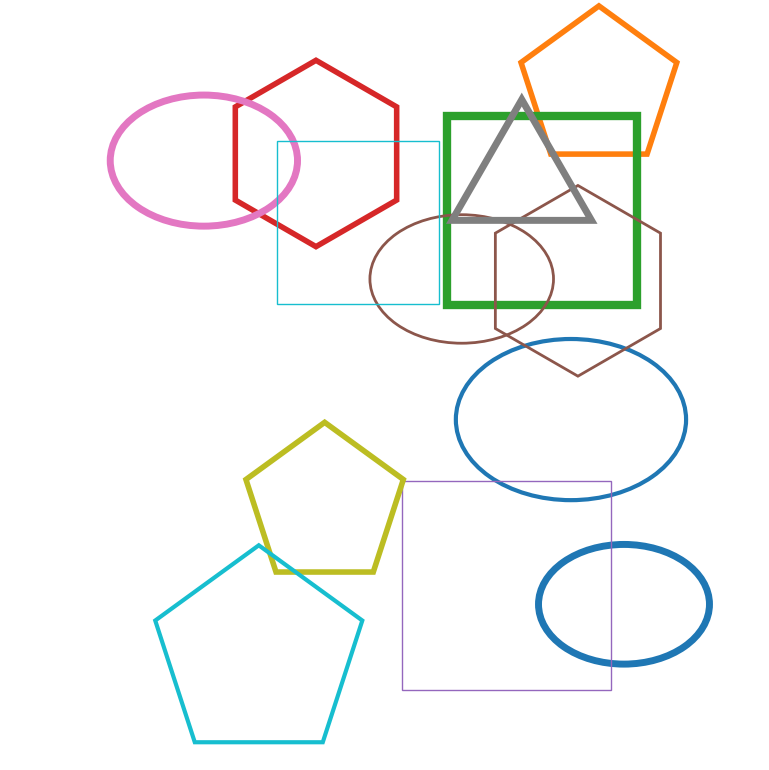[{"shape": "oval", "thickness": 2.5, "radius": 0.56, "center": [0.81, 0.215]}, {"shape": "oval", "thickness": 1.5, "radius": 0.75, "center": [0.742, 0.455]}, {"shape": "pentagon", "thickness": 2, "radius": 0.53, "center": [0.778, 0.886]}, {"shape": "square", "thickness": 3, "radius": 0.62, "center": [0.704, 0.727]}, {"shape": "hexagon", "thickness": 2, "radius": 0.6, "center": [0.41, 0.801]}, {"shape": "square", "thickness": 0.5, "radius": 0.68, "center": [0.658, 0.239]}, {"shape": "hexagon", "thickness": 1, "radius": 0.62, "center": [0.751, 0.635]}, {"shape": "oval", "thickness": 1, "radius": 0.6, "center": [0.6, 0.638]}, {"shape": "oval", "thickness": 2.5, "radius": 0.61, "center": [0.265, 0.791]}, {"shape": "triangle", "thickness": 2.5, "radius": 0.52, "center": [0.678, 0.766]}, {"shape": "pentagon", "thickness": 2, "radius": 0.54, "center": [0.422, 0.344]}, {"shape": "square", "thickness": 0.5, "radius": 0.53, "center": [0.465, 0.711]}, {"shape": "pentagon", "thickness": 1.5, "radius": 0.71, "center": [0.336, 0.15]}]